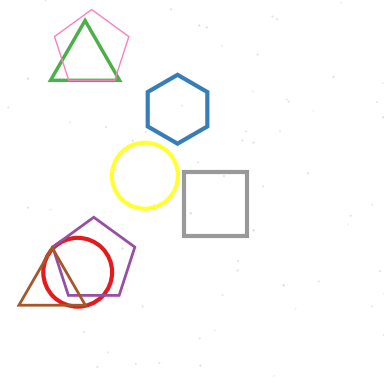[{"shape": "circle", "thickness": 3, "radius": 0.45, "center": [0.202, 0.293]}, {"shape": "hexagon", "thickness": 3, "radius": 0.45, "center": [0.461, 0.716]}, {"shape": "triangle", "thickness": 2.5, "radius": 0.52, "center": [0.221, 0.843]}, {"shape": "pentagon", "thickness": 2, "radius": 0.56, "center": [0.244, 0.324]}, {"shape": "circle", "thickness": 3, "radius": 0.43, "center": [0.376, 0.544]}, {"shape": "triangle", "thickness": 2, "radius": 0.5, "center": [0.135, 0.257]}, {"shape": "pentagon", "thickness": 1, "radius": 0.51, "center": [0.238, 0.874]}, {"shape": "square", "thickness": 3, "radius": 0.41, "center": [0.559, 0.47]}]